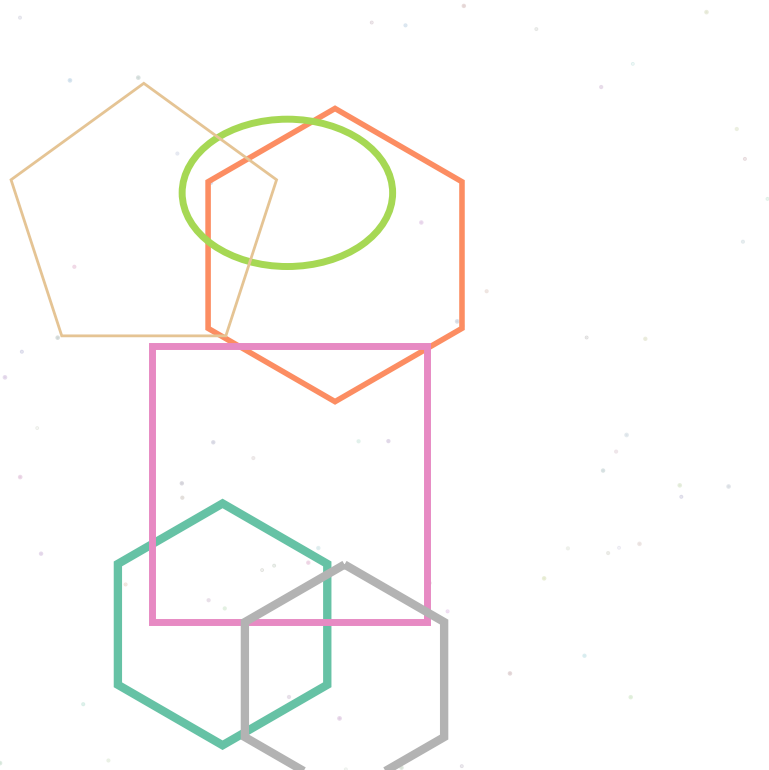[{"shape": "hexagon", "thickness": 3, "radius": 0.78, "center": [0.289, 0.189]}, {"shape": "hexagon", "thickness": 2, "radius": 0.95, "center": [0.435, 0.669]}, {"shape": "square", "thickness": 2.5, "radius": 0.89, "center": [0.376, 0.371]}, {"shape": "oval", "thickness": 2.5, "radius": 0.68, "center": [0.373, 0.75]}, {"shape": "pentagon", "thickness": 1, "radius": 0.91, "center": [0.187, 0.71]}, {"shape": "hexagon", "thickness": 3, "radius": 0.75, "center": [0.447, 0.117]}]